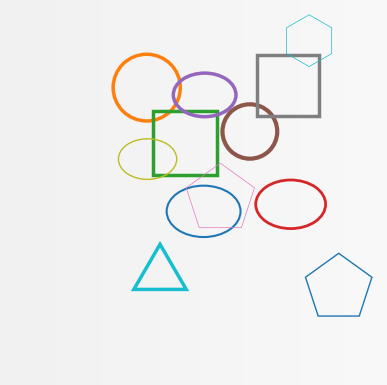[{"shape": "oval", "thickness": 1.5, "radius": 0.48, "center": [0.525, 0.451]}, {"shape": "pentagon", "thickness": 1, "radius": 0.45, "center": [0.874, 0.252]}, {"shape": "circle", "thickness": 2.5, "radius": 0.43, "center": [0.379, 0.772]}, {"shape": "square", "thickness": 2.5, "radius": 0.41, "center": [0.478, 0.628]}, {"shape": "oval", "thickness": 2, "radius": 0.45, "center": [0.75, 0.469]}, {"shape": "oval", "thickness": 2.5, "radius": 0.4, "center": [0.528, 0.754]}, {"shape": "circle", "thickness": 3, "radius": 0.35, "center": [0.645, 0.658]}, {"shape": "pentagon", "thickness": 0.5, "radius": 0.46, "center": [0.569, 0.484]}, {"shape": "square", "thickness": 2.5, "radius": 0.4, "center": [0.743, 0.778]}, {"shape": "oval", "thickness": 1, "radius": 0.38, "center": [0.381, 0.587]}, {"shape": "hexagon", "thickness": 0.5, "radius": 0.34, "center": [0.798, 0.894]}, {"shape": "triangle", "thickness": 2.5, "radius": 0.39, "center": [0.413, 0.287]}]